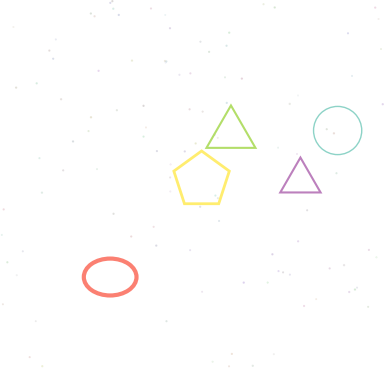[{"shape": "circle", "thickness": 1, "radius": 0.31, "center": [0.877, 0.661]}, {"shape": "oval", "thickness": 3, "radius": 0.34, "center": [0.286, 0.28]}, {"shape": "triangle", "thickness": 1.5, "radius": 0.37, "center": [0.6, 0.653]}, {"shape": "triangle", "thickness": 1.5, "radius": 0.3, "center": [0.78, 0.53]}, {"shape": "pentagon", "thickness": 2, "radius": 0.38, "center": [0.524, 0.532]}]